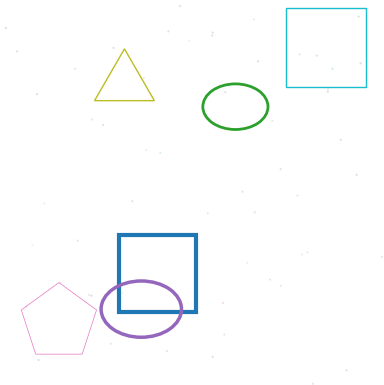[{"shape": "square", "thickness": 3, "radius": 0.5, "center": [0.409, 0.289]}, {"shape": "oval", "thickness": 2, "radius": 0.42, "center": [0.611, 0.723]}, {"shape": "oval", "thickness": 2.5, "radius": 0.52, "center": [0.367, 0.197]}, {"shape": "pentagon", "thickness": 0.5, "radius": 0.51, "center": [0.153, 0.163]}, {"shape": "triangle", "thickness": 1, "radius": 0.45, "center": [0.323, 0.783]}, {"shape": "square", "thickness": 1, "radius": 0.52, "center": [0.847, 0.877]}]